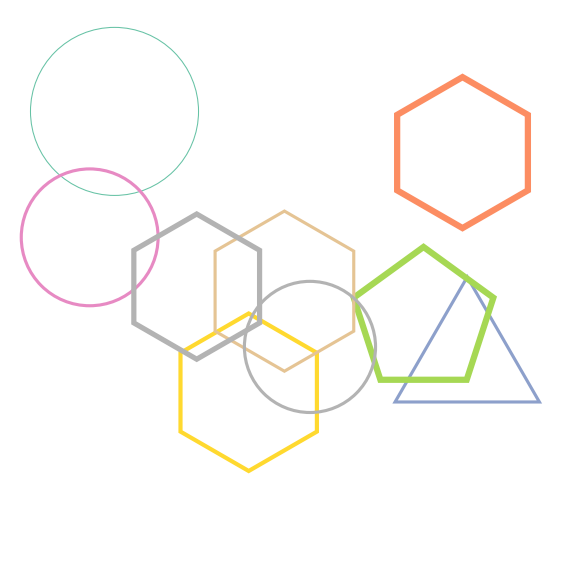[{"shape": "circle", "thickness": 0.5, "radius": 0.73, "center": [0.198, 0.806]}, {"shape": "hexagon", "thickness": 3, "radius": 0.65, "center": [0.801, 0.735]}, {"shape": "triangle", "thickness": 1.5, "radius": 0.72, "center": [0.809, 0.375]}, {"shape": "circle", "thickness": 1.5, "radius": 0.59, "center": [0.155, 0.588]}, {"shape": "pentagon", "thickness": 3, "radius": 0.64, "center": [0.733, 0.444]}, {"shape": "hexagon", "thickness": 2, "radius": 0.68, "center": [0.431, 0.32]}, {"shape": "hexagon", "thickness": 1.5, "radius": 0.69, "center": [0.493, 0.495]}, {"shape": "circle", "thickness": 1.5, "radius": 0.57, "center": [0.537, 0.398]}, {"shape": "hexagon", "thickness": 2.5, "radius": 0.63, "center": [0.341, 0.503]}]